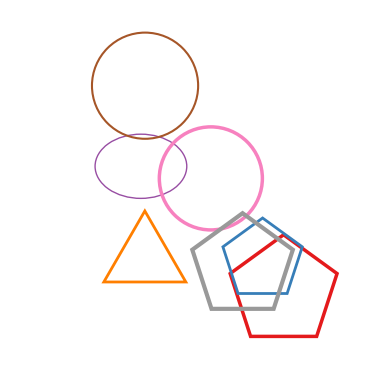[{"shape": "pentagon", "thickness": 2.5, "radius": 0.73, "center": [0.737, 0.244]}, {"shape": "pentagon", "thickness": 2, "radius": 0.54, "center": [0.682, 0.325]}, {"shape": "oval", "thickness": 1, "radius": 0.6, "center": [0.366, 0.568]}, {"shape": "triangle", "thickness": 2, "radius": 0.61, "center": [0.376, 0.329]}, {"shape": "circle", "thickness": 1.5, "radius": 0.69, "center": [0.377, 0.777]}, {"shape": "circle", "thickness": 2.5, "radius": 0.67, "center": [0.548, 0.537]}, {"shape": "pentagon", "thickness": 3, "radius": 0.69, "center": [0.63, 0.309]}]